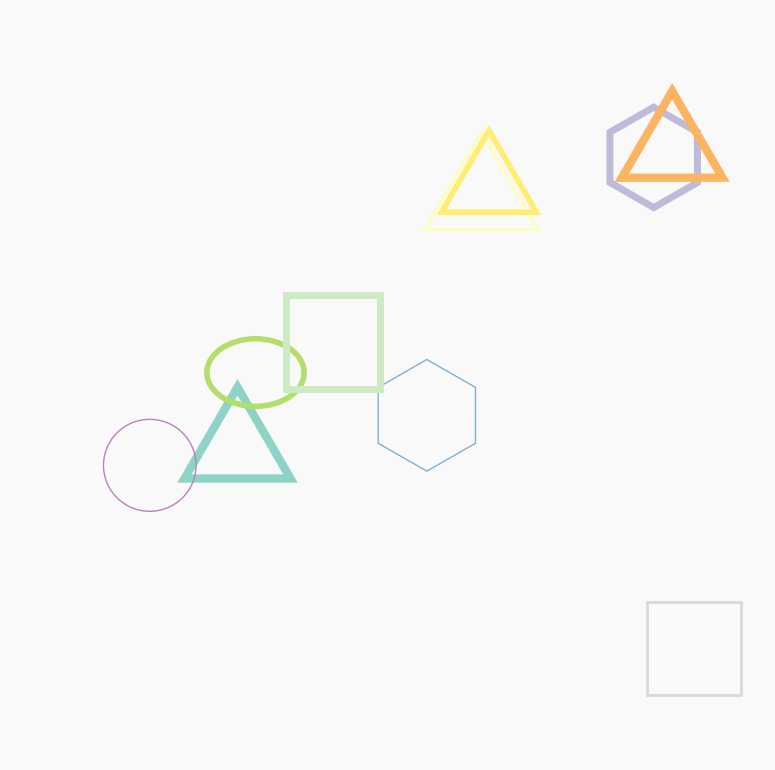[{"shape": "triangle", "thickness": 3, "radius": 0.39, "center": [0.306, 0.418]}, {"shape": "triangle", "thickness": 1, "radius": 0.42, "center": [0.621, 0.744]}, {"shape": "hexagon", "thickness": 2.5, "radius": 0.33, "center": [0.844, 0.796]}, {"shape": "hexagon", "thickness": 0.5, "radius": 0.36, "center": [0.551, 0.461]}, {"shape": "triangle", "thickness": 3, "radius": 0.37, "center": [0.867, 0.807]}, {"shape": "oval", "thickness": 2, "radius": 0.31, "center": [0.33, 0.516]}, {"shape": "square", "thickness": 1, "radius": 0.3, "center": [0.895, 0.158]}, {"shape": "circle", "thickness": 0.5, "radius": 0.3, "center": [0.193, 0.396]}, {"shape": "square", "thickness": 2.5, "radius": 0.3, "center": [0.429, 0.556]}, {"shape": "triangle", "thickness": 2, "radius": 0.35, "center": [0.631, 0.76]}]